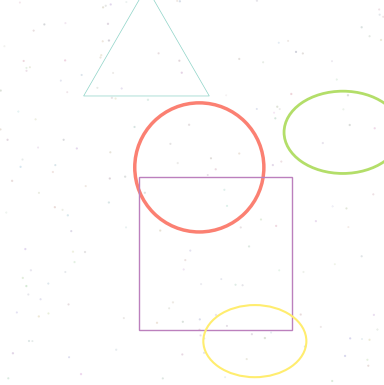[{"shape": "triangle", "thickness": 0.5, "radius": 0.94, "center": [0.38, 0.845]}, {"shape": "circle", "thickness": 2.5, "radius": 0.84, "center": [0.518, 0.565]}, {"shape": "oval", "thickness": 2, "radius": 0.76, "center": [0.89, 0.656]}, {"shape": "square", "thickness": 1, "radius": 1.0, "center": [0.559, 0.341]}, {"shape": "oval", "thickness": 1.5, "radius": 0.67, "center": [0.662, 0.114]}]